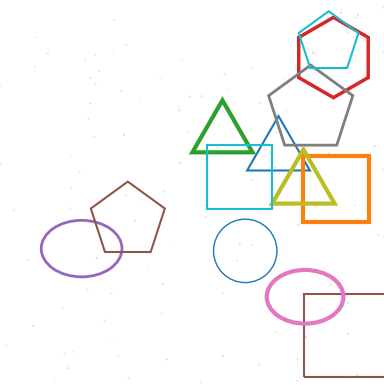[{"shape": "triangle", "thickness": 1.5, "radius": 0.47, "center": [0.723, 0.604]}, {"shape": "circle", "thickness": 1, "radius": 0.41, "center": [0.637, 0.348]}, {"shape": "square", "thickness": 3, "radius": 0.43, "center": [0.873, 0.509]}, {"shape": "triangle", "thickness": 3, "radius": 0.45, "center": [0.578, 0.649]}, {"shape": "hexagon", "thickness": 2.5, "radius": 0.52, "center": [0.866, 0.851]}, {"shape": "oval", "thickness": 2, "radius": 0.52, "center": [0.212, 0.354]}, {"shape": "pentagon", "thickness": 1.5, "radius": 0.51, "center": [0.332, 0.427]}, {"shape": "square", "thickness": 1.5, "radius": 0.54, "center": [0.898, 0.129]}, {"shape": "oval", "thickness": 3, "radius": 0.5, "center": [0.792, 0.229]}, {"shape": "pentagon", "thickness": 2, "radius": 0.57, "center": [0.807, 0.716]}, {"shape": "triangle", "thickness": 3, "radius": 0.47, "center": [0.788, 0.518]}, {"shape": "square", "thickness": 1.5, "radius": 0.42, "center": [0.622, 0.54]}, {"shape": "pentagon", "thickness": 1.5, "radius": 0.41, "center": [0.854, 0.889]}]